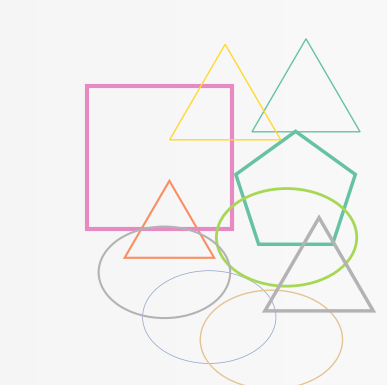[{"shape": "pentagon", "thickness": 2.5, "radius": 0.81, "center": [0.763, 0.497]}, {"shape": "triangle", "thickness": 1, "radius": 0.81, "center": [0.79, 0.738]}, {"shape": "triangle", "thickness": 1.5, "radius": 0.67, "center": [0.437, 0.397]}, {"shape": "oval", "thickness": 0.5, "radius": 0.86, "center": [0.54, 0.176]}, {"shape": "square", "thickness": 3, "radius": 0.93, "center": [0.412, 0.591]}, {"shape": "oval", "thickness": 2, "radius": 0.91, "center": [0.74, 0.384]}, {"shape": "triangle", "thickness": 1, "radius": 0.83, "center": [0.581, 0.72]}, {"shape": "oval", "thickness": 1, "radius": 0.92, "center": [0.7, 0.118]}, {"shape": "oval", "thickness": 1.5, "radius": 0.85, "center": [0.424, 0.293]}, {"shape": "triangle", "thickness": 2.5, "radius": 0.81, "center": [0.823, 0.273]}]